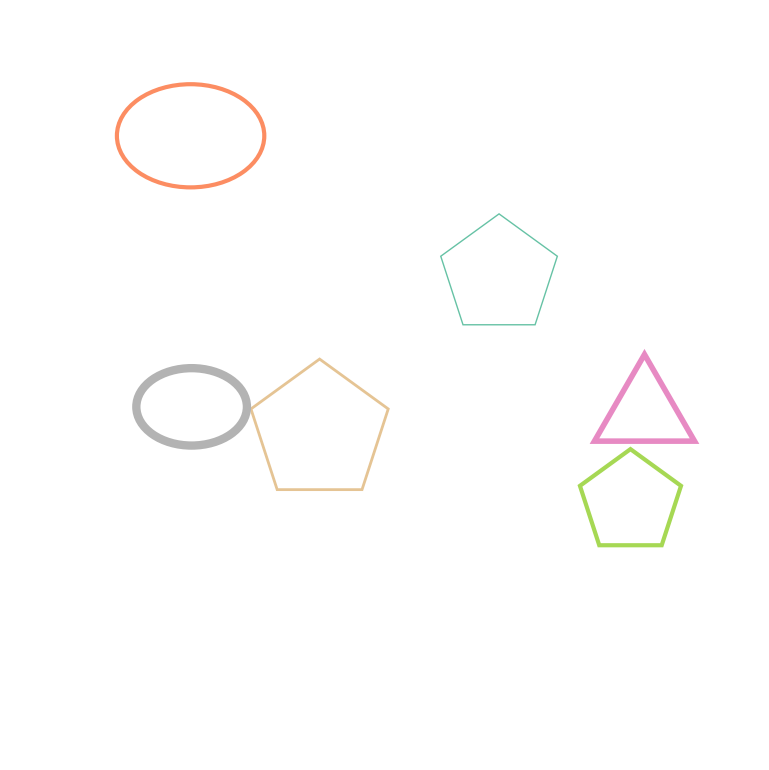[{"shape": "pentagon", "thickness": 0.5, "radius": 0.4, "center": [0.648, 0.643]}, {"shape": "oval", "thickness": 1.5, "radius": 0.48, "center": [0.248, 0.824]}, {"shape": "triangle", "thickness": 2, "radius": 0.38, "center": [0.837, 0.465]}, {"shape": "pentagon", "thickness": 1.5, "radius": 0.35, "center": [0.819, 0.348]}, {"shape": "pentagon", "thickness": 1, "radius": 0.47, "center": [0.415, 0.44]}, {"shape": "oval", "thickness": 3, "radius": 0.36, "center": [0.249, 0.472]}]